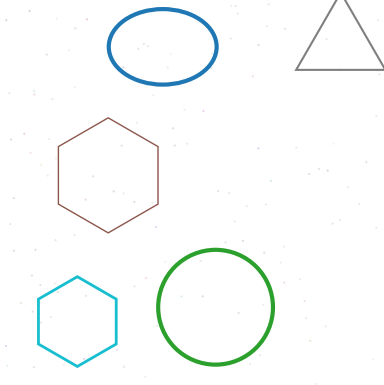[{"shape": "oval", "thickness": 3, "radius": 0.7, "center": [0.423, 0.878]}, {"shape": "circle", "thickness": 3, "radius": 0.75, "center": [0.56, 0.202]}, {"shape": "hexagon", "thickness": 1, "radius": 0.75, "center": [0.281, 0.545]}, {"shape": "triangle", "thickness": 1.5, "radius": 0.67, "center": [0.885, 0.885]}, {"shape": "hexagon", "thickness": 2, "radius": 0.58, "center": [0.201, 0.165]}]